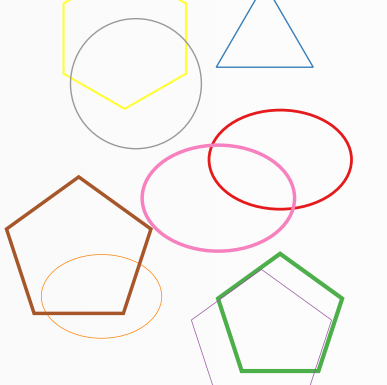[{"shape": "oval", "thickness": 2, "radius": 0.92, "center": [0.723, 0.585]}, {"shape": "triangle", "thickness": 1, "radius": 0.72, "center": [0.683, 0.898]}, {"shape": "pentagon", "thickness": 3, "radius": 0.84, "center": [0.723, 0.173]}, {"shape": "pentagon", "thickness": 0.5, "radius": 0.95, "center": [0.675, 0.11]}, {"shape": "oval", "thickness": 0.5, "radius": 0.78, "center": [0.262, 0.23]}, {"shape": "hexagon", "thickness": 1.5, "radius": 0.91, "center": [0.322, 0.9]}, {"shape": "pentagon", "thickness": 2.5, "radius": 0.98, "center": [0.203, 0.345]}, {"shape": "oval", "thickness": 2.5, "radius": 0.98, "center": [0.564, 0.485]}, {"shape": "circle", "thickness": 1, "radius": 0.84, "center": [0.351, 0.783]}]